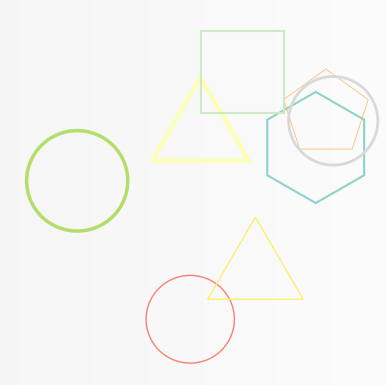[{"shape": "hexagon", "thickness": 1.5, "radius": 0.72, "center": [0.815, 0.617]}, {"shape": "triangle", "thickness": 3, "radius": 0.72, "center": [0.517, 0.655]}, {"shape": "circle", "thickness": 1, "radius": 0.57, "center": [0.491, 0.171]}, {"shape": "pentagon", "thickness": 0.5, "radius": 0.57, "center": [0.841, 0.706]}, {"shape": "circle", "thickness": 2.5, "radius": 0.65, "center": [0.199, 0.53]}, {"shape": "circle", "thickness": 2, "radius": 0.58, "center": [0.86, 0.686]}, {"shape": "square", "thickness": 1.5, "radius": 0.53, "center": [0.625, 0.812]}, {"shape": "triangle", "thickness": 1, "radius": 0.71, "center": [0.659, 0.294]}]